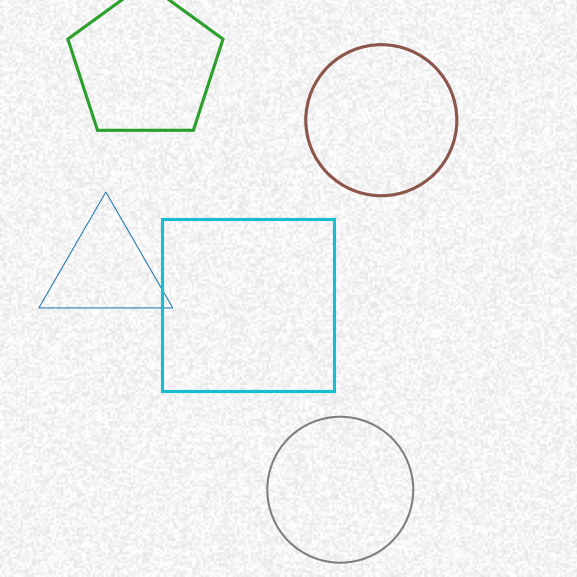[{"shape": "triangle", "thickness": 0.5, "radius": 0.67, "center": [0.183, 0.533]}, {"shape": "pentagon", "thickness": 1.5, "radius": 0.71, "center": [0.252, 0.888]}, {"shape": "circle", "thickness": 1.5, "radius": 0.65, "center": [0.66, 0.791]}, {"shape": "circle", "thickness": 1, "radius": 0.63, "center": [0.589, 0.151]}, {"shape": "square", "thickness": 1.5, "radius": 0.74, "center": [0.429, 0.471]}]